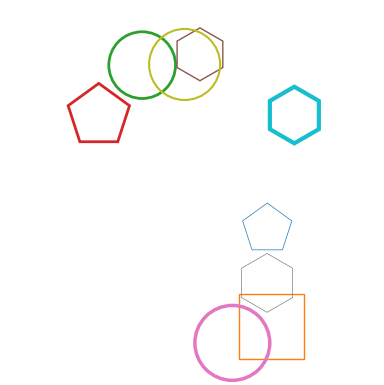[{"shape": "pentagon", "thickness": 0.5, "radius": 0.34, "center": [0.694, 0.405]}, {"shape": "square", "thickness": 1, "radius": 0.42, "center": [0.706, 0.151]}, {"shape": "circle", "thickness": 2, "radius": 0.43, "center": [0.369, 0.831]}, {"shape": "pentagon", "thickness": 2, "radius": 0.42, "center": [0.257, 0.7]}, {"shape": "hexagon", "thickness": 1, "radius": 0.34, "center": [0.519, 0.859]}, {"shape": "circle", "thickness": 2.5, "radius": 0.49, "center": [0.603, 0.109]}, {"shape": "hexagon", "thickness": 0.5, "radius": 0.38, "center": [0.694, 0.265]}, {"shape": "circle", "thickness": 1.5, "radius": 0.46, "center": [0.48, 0.833]}, {"shape": "hexagon", "thickness": 3, "radius": 0.37, "center": [0.765, 0.701]}]